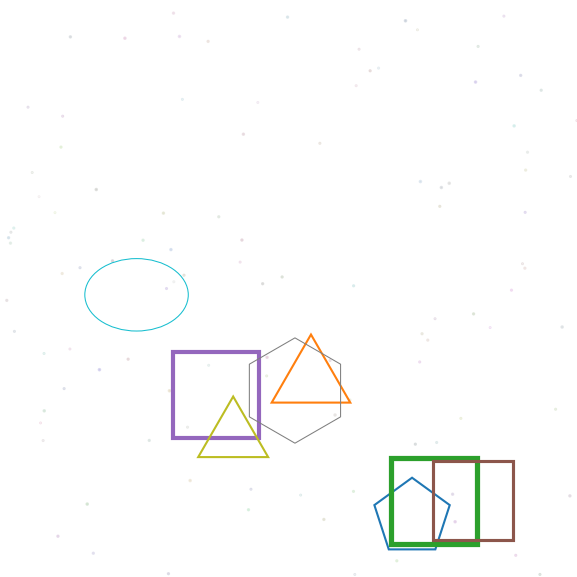[{"shape": "pentagon", "thickness": 1, "radius": 0.34, "center": [0.714, 0.103]}, {"shape": "triangle", "thickness": 1, "radius": 0.39, "center": [0.538, 0.341]}, {"shape": "square", "thickness": 2.5, "radius": 0.37, "center": [0.752, 0.131]}, {"shape": "square", "thickness": 2, "radius": 0.37, "center": [0.374, 0.315]}, {"shape": "square", "thickness": 1.5, "radius": 0.34, "center": [0.819, 0.133]}, {"shape": "hexagon", "thickness": 0.5, "radius": 0.46, "center": [0.511, 0.323]}, {"shape": "triangle", "thickness": 1, "radius": 0.35, "center": [0.404, 0.243]}, {"shape": "oval", "thickness": 0.5, "radius": 0.45, "center": [0.236, 0.489]}]